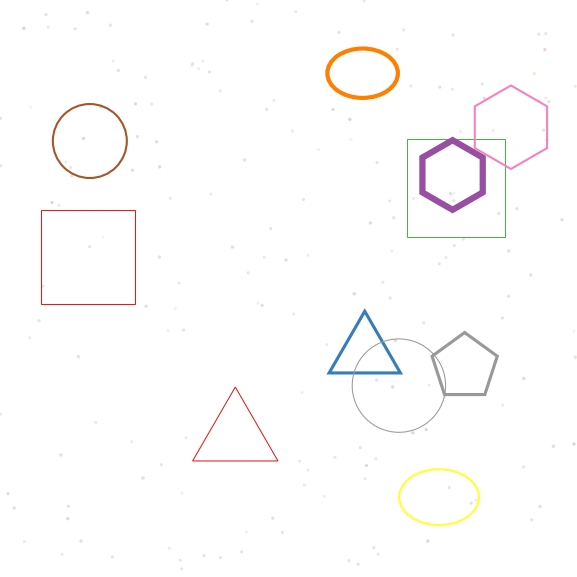[{"shape": "square", "thickness": 0.5, "radius": 0.41, "center": [0.153, 0.554]}, {"shape": "triangle", "thickness": 0.5, "radius": 0.43, "center": [0.407, 0.244]}, {"shape": "triangle", "thickness": 1.5, "radius": 0.36, "center": [0.632, 0.389]}, {"shape": "square", "thickness": 0.5, "radius": 0.42, "center": [0.79, 0.673]}, {"shape": "hexagon", "thickness": 3, "radius": 0.3, "center": [0.784, 0.696]}, {"shape": "oval", "thickness": 2, "radius": 0.31, "center": [0.628, 0.872]}, {"shape": "oval", "thickness": 1, "radius": 0.35, "center": [0.76, 0.138]}, {"shape": "circle", "thickness": 1, "radius": 0.32, "center": [0.156, 0.755]}, {"shape": "hexagon", "thickness": 1, "radius": 0.36, "center": [0.885, 0.779]}, {"shape": "pentagon", "thickness": 1.5, "radius": 0.3, "center": [0.805, 0.364]}, {"shape": "circle", "thickness": 0.5, "radius": 0.4, "center": [0.691, 0.331]}]